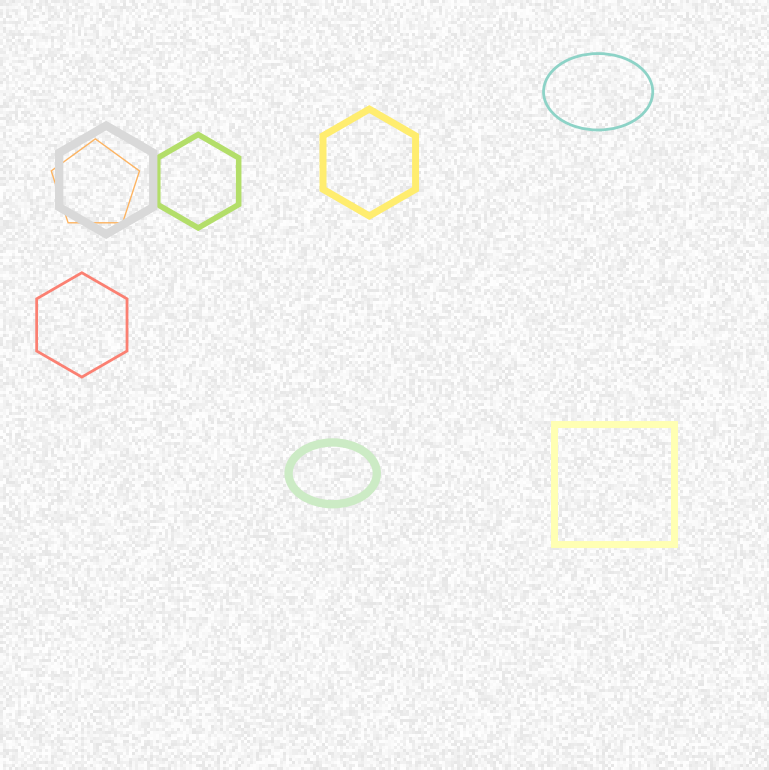[{"shape": "oval", "thickness": 1, "radius": 0.35, "center": [0.777, 0.881]}, {"shape": "square", "thickness": 2.5, "radius": 0.39, "center": [0.797, 0.371]}, {"shape": "hexagon", "thickness": 1, "radius": 0.34, "center": [0.106, 0.578]}, {"shape": "pentagon", "thickness": 0.5, "radius": 0.3, "center": [0.124, 0.759]}, {"shape": "hexagon", "thickness": 2, "radius": 0.3, "center": [0.257, 0.765]}, {"shape": "hexagon", "thickness": 3, "radius": 0.35, "center": [0.138, 0.766]}, {"shape": "oval", "thickness": 3, "radius": 0.29, "center": [0.432, 0.385]}, {"shape": "hexagon", "thickness": 2.5, "radius": 0.35, "center": [0.48, 0.789]}]